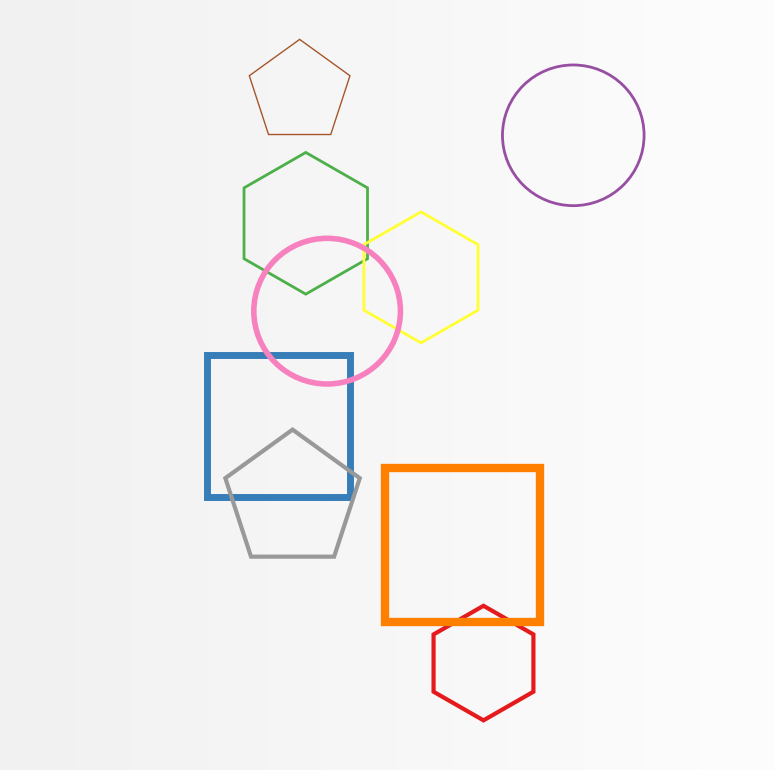[{"shape": "hexagon", "thickness": 1.5, "radius": 0.37, "center": [0.624, 0.139]}, {"shape": "square", "thickness": 2.5, "radius": 0.46, "center": [0.359, 0.447]}, {"shape": "hexagon", "thickness": 1, "radius": 0.46, "center": [0.395, 0.71]}, {"shape": "circle", "thickness": 1, "radius": 0.46, "center": [0.74, 0.824]}, {"shape": "square", "thickness": 3, "radius": 0.5, "center": [0.597, 0.292]}, {"shape": "hexagon", "thickness": 1, "radius": 0.43, "center": [0.543, 0.64]}, {"shape": "pentagon", "thickness": 0.5, "radius": 0.34, "center": [0.387, 0.881]}, {"shape": "circle", "thickness": 2, "radius": 0.47, "center": [0.422, 0.596]}, {"shape": "pentagon", "thickness": 1.5, "radius": 0.46, "center": [0.377, 0.351]}]